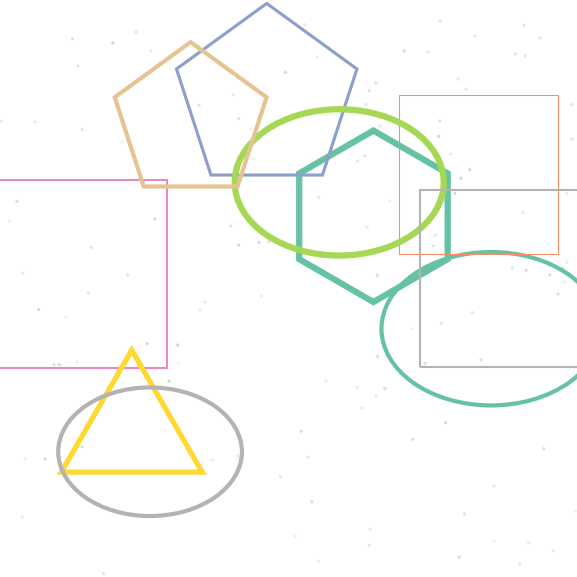[{"shape": "oval", "thickness": 2, "radius": 0.95, "center": [0.85, 0.43]}, {"shape": "hexagon", "thickness": 3, "radius": 0.74, "center": [0.647, 0.625]}, {"shape": "square", "thickness": 0.5, "radius": 0.69, "center": [0.828, 0.697]}, {"shape": "pentagon", "thickness": 1.5, "radius": 0.82, "center": [0.462, 0.829]}, {"shape": "square", "thickness": 1, "radius": 0.81, "center": [0.126, 0.524]}, {"shape": "oval", "thickness": 3, "radius": 0.9, "center": [0.587, 0.683]}, {"shape": "triangle", "thickness": 2.5, "radius": 0.7, "center": [0.228, 0.252]}, {"shape": "pentagon", "thickness": 2, "radius": 0.69, "center": [0.33, 0.788]}, {"shape": "square", "thickness": 1, "radius": 0.76, "center": [0.88, 0.516]}, {"shape": "oval", "thickness": 2, "radius": 0.8, "center": [0.26, 0.217]}]